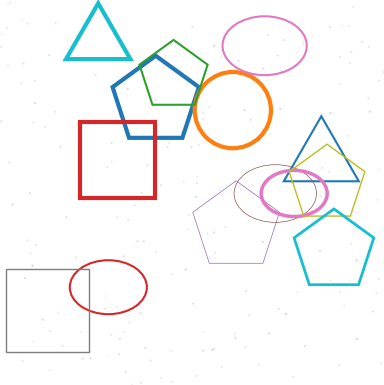[{"shape": "triangle", "thickness": 1.5, "radius": 0.56, "center": [0.835, 0.585]}, {"shape": "pentagon", "thickness": 3, "radius": 0.59, "center": [0.404, 0.737]}, {"shape": "circle", "thickness": 3, "radius": 0.49, "center": [0.605, 0.714]}, {"shape": "pentagon", "thickness": 1.5, "radius": 0.47, "center": [0.451, 0.803]}, {"shape": "oval", "thickness": 1.5, "radius": 0.5, "center": [0.281, 0.254]}, {"shape": "square", "thickness": 3, "radius": 0.49, "center": [0.304, 0.585]}, {"shape": "pentagon", "thickness": 0.5, "radius": 0.59, "center": [0.613, 0.412]}, {"shape": "oval", "thickness": 0.5, "radius": 0.53, "center": [0.715, 0.497]}, {"shape": "oval", "thickness": 1.5, "radius": 0.55, "center": [0.687, 0.881]}, {"shape": "oval", "thickness": 2.5, "radius": 0.43, "center": [0.764, 0.498]}, {"shape": "square", "thickness": 1, "radius": 0.54, "center": [0.124, 0.194]}, {"shape": "pentagon", "thickness": 1, "radius": 0.52, "center": [0.849, 0.522]}, {"shape": "triangle", "thickness": 3, "radius": 0.48, "center": [0.255, 0.895]}, {"shape": "pentagon", "thickness": 2, "radius": 0.54, "center": [0.867, 0.349]}]